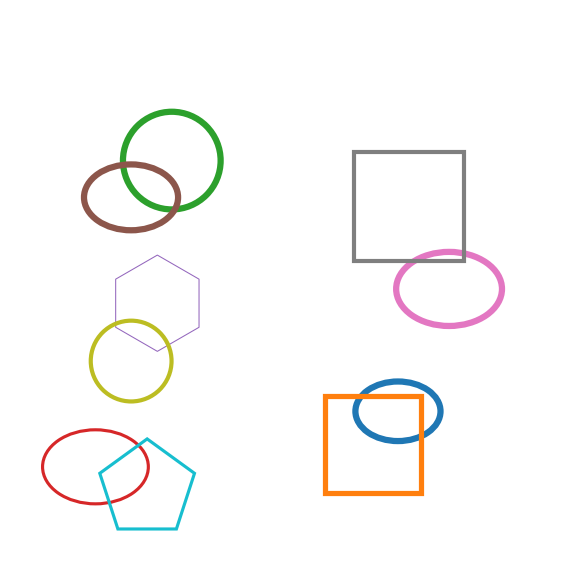[{"shape": "oval", "thickness": 3, "radius": 0.37, "center": [0.689, 0.287]}, {"shape": "square", "thickness": 2.5, "radius": 0.42, "center": [0.646, 0.23]}, {"shape": "circle", "thickness": 3, "radius": 0.42, "center": [0.297, 0.721]}, {"shape": "oval", "thickness": 1.5, "radius": 0.46, "center": [0.165, 0.191]}, {"shape": "hexagon", "thickness": 0.5, "radius": 0.42, "center": [0.272, 0.474]}, {"shape": "oval", "thickness": 3, "radius": 0.41, "center": [0.227, 0.657]}, {"shape": "oval", "thickness": 3, "radius": 0.46, "center": [0.778, 0.499]}, {"shape": "square", "thickness": 2, "radius": 0.47, "center": [0.708, 0.642]}, {"shape": "circle", "thickness": 2, "radius": 0.35, "center": [0.227, 0.374]}, {"shape": "pentagon", "thickness": 1.5, "radius": 0.43, "center": [0.255, 0.153]}]